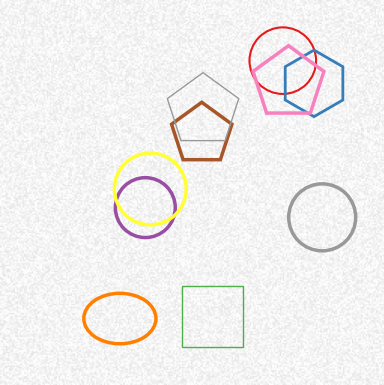[{"shape": "circle", "thickness": 1.5, "radius": 0.43, "center": [0.735, 0.842]}, {"shape": "hexagon", "thickness": 2, "radius": 0.43, "center": [0.816, 0.783]}, {"shape": "square", "thickness": 1, "radius": 0.39, "center": [0.552, 0.178]}, {"shape": "circle", "thickness": 2.5, "radius": 0.39, "center": [0.377, 0.461]}, {"shape": "oval", "thickness": 2.5, "radius": 0.47, "center": [0.311, 0.173]}, {"shape": "circle", "thickness": 2.5, "radius": 0.47, "center": [0.39, 0.509]}, {"shape": "pentagon", "thickness": 2.5, "radius": 0.41, "center": [0.524, 0.652]}, {"shape": "pentagon", "thickness": 2.5, "radius": 0.48, "center": [0.749, 0.785]}, {"shape": "pentagon", "thickness": 1, "radius": 0.49, "center": [0.527, 0.714]}, {"shape": "circle", "thickness": 2.5, "radius": 0.43, "center": [0.837, 0.435]}]